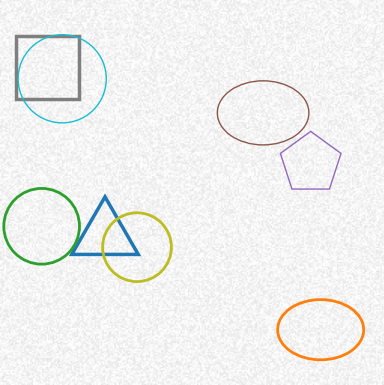[{"shape": "triangle", "thickness": 2.5, "radius": 0.5, "center": [0.273, 0.389]}, {"shape": "oval", "thickness": 2, "radius": 0.56, "center": [0.833, 0.144]}, {"shape": "circle", "thickness": 2, "radius": 0.49, "center": [0.108, 0.412]}, {"shape": "pentagon", "thickness": 1, "radius": 0.41, "center": [0.807, 0.576]}, {"shape": "oval", "thickness": 1, "radius": 0.59, "center": [0.683, 0.707]}, {"shape": "square", "thickness": 2.5, "radius": 0.41, "center": [0.123, 0.825]}, {"shape": "circle", "thickness": 2, "radius": 0.45, "center": [0.356, 0.358]}, {"shape": "circle", "thickness": 1, "radius": 0.57, "center": [0.162, 0.795]}]